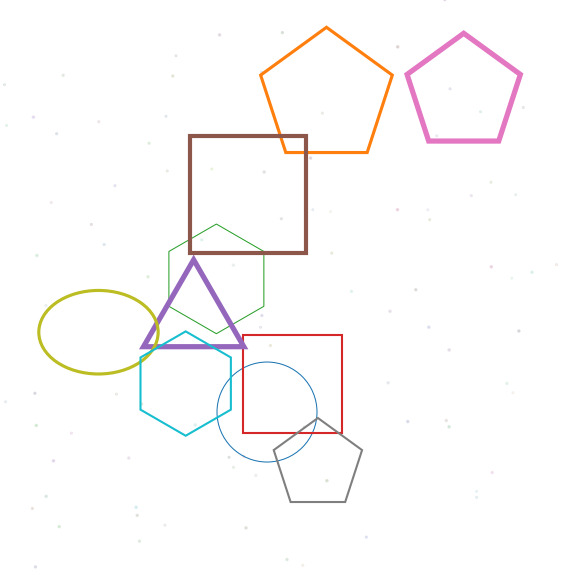[{"shape": "circle", "thickness": 0.5, "radius": 0.43, "center": [0.462, 0.286]}, {"shape": "pentagon", "thickness": 1.5, "radius": 0.6, "center": [0.565, 0.832]}, {"shape": "hexagon", "thickness": 0.5, "radius": 0.47, "center": [0.375, 0.516]}, {"shape": "square", "thickness": 1, "radius": 0.43, "center": [0.507, 0.334]}, {"shape": "triangle", "thickness": 2.5, "radius": 0.5, "center": [0.335, 0.449]}, {"shape": "square", "thickness": 2, "radius": 0.5, "center": [0.429, 0.663]}, {"shape": "pentagon", "thickness": 2.5, "radius": 0.52, "center": [0.803, 0.838]}, {"shape": "pentagon", "thickness": 1, "radius": 0.4, "center": [0.55, 0.195]}, {"shape": "oval", "thickness": 1.5, "radius": 0.52, "center": [0.171, 0.424]}, {"shape": "hexagon", "thickness": 1, "radius": 0.45, "center": [0.322, 0.335]}]